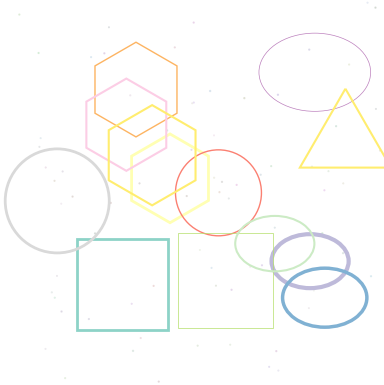[{"shape": "square", "thickness": 2, "radius": 0.59, "center": [0.319, 0.26]}, {"shape": "hexagon", "thickness": 2, "radius": 0.58, "center": [0.442, 0.537]}, {"shape": "oval", "thickness": 3, "radius": 0.5, "center": [0.805, 0.322]}, {"shape": "circle", "thickness": 1, "radius": 0.56, "center": [0.567, 0.499]}, {"shape": "oval", "thickness": 2.5, "radius": 0.55, "center": [0.843, 0.227]}, {"shape": "hexagon", "thickness": 1, "radius": 0.61, "center": [0.353, 0.767]}, {"shape": "square", "thickness": 0.5, "radius": 0.62, "center": [0.585, 0.272]}, {"shape": "hexagon", "thickness": 1.5, "radius": 0.6, "center": [0.328, 0.676]}, {"shape": "circle", "thickness": 2, "radius": 0.68, "center": [0.149, 0.478]}, {"shape": "oval", "thickness": 0.5, "radius": 0.73, "center": [0.818, 0.812]}, {"shape": "oval", "thickness": 1.5, "radius": 0.51, "center": [0.714, 0.367]}, {"shape": "triangle", "thickness": 1.5, "radius": 0.68, "center": [0.897, 0.633]}, {"shape": "hexagon", "thickness": 1.5, "radius": 0.65, "center": [0.395, 0.597]}]